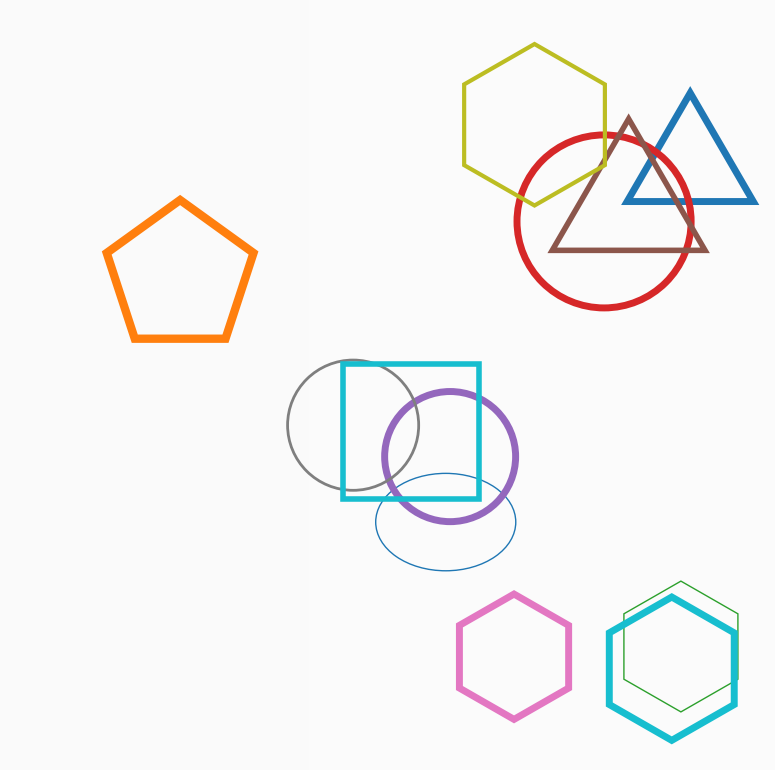[{"shape": "triangle", "thickness": 2.5, "radius": 0.47, "center": [0.891, 0.785]}, {"shape": "oval", "thickness": 0.5, "radius": 0.45, "center": [0.575, 0.322]}, {"shape": "pentagon", "thickness": 3, "radius": 0.5, "center": [0.232, 0.641]}, {"shape": "hexagon", "thickness": 0.5, "radius": 0.42, "center": [0.879, 0.16]}, {"shape": "circle", "thickness": 2.5, "radius": 0.56, "center": [0.779, 0.712]}, {"shape": "circle", "thickness": 2.5, "radius": 0.42, "center": [0.581, 0.407]}, {"shape": "triangle", "thickness": 2, "radius": 0.57, "center": [0.811, 0.732]}, {"shape": "hexagon", "thickness": 2.5, "radius": 0.41, "center": [0.663, 0.147]}, {"shape": "circle", "thickness": 1, "radius": 0.42, "center": [0.456, 0.448]}, {"shape": "hexagon", "thickness": 1.5, "radius": 0.52, "center": [0.69, 0.838]}, {"shape": "square", "thickness": 2, "radius": 0.44, "center": [0.53, 0.439]}, {"shape": "hexagon", "thickness": 2.5, "radius": 0.47, "center": [0.867, 0.132]}]